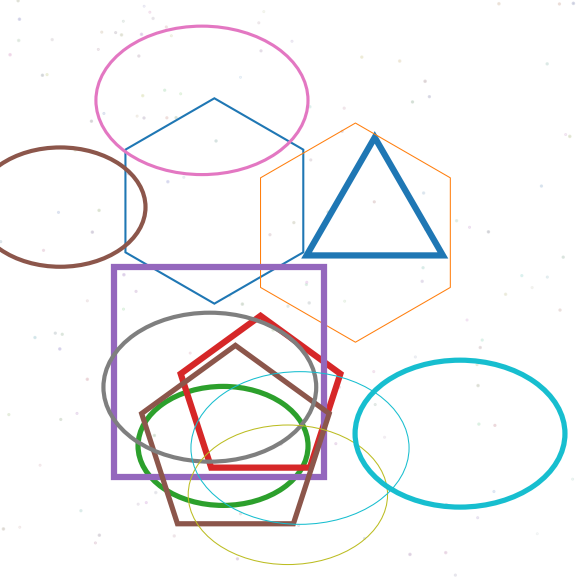[{"shape": "hexagon", "thickness": 1, "radius": 0.89, "center": [0.371, 0.651]}, {"shape": "triangle", "thickness": 3, "radius": 0.68, "center": [0.649, 0.625]}, {"shape": "hexagon", "thickness": 0.5, "radius": 0.95, "center": [0.615, 0.596]}, {"shape": "oval", "thickness": 2.5, "radius": 0.74, "center": [0.386, 0.227]}, {"shape": "pentagon", "thickness": 3, "radius": 0.73, "center": [0.451, 0.307]}, {"shape": "square", "thickness": 3, "radius": 0.91, "center": [0.379, 0.355]}, {"shape": "pentagon", "thickness": 2.5, "radius": 0.85, "center": [0.408, 0.23]}, {"shape": "oval", "thickness": 2, "radius": 0.74, "center": [0.104, 0.641]}, {"shape": "oval", "thickness": 1.5, "radius": 0.92, "center": [0.35, 0.825]}, {"shape": "oval", "thickness": 2, "radius": 0.92, "center": [0.363, 0.329]}, {"shape": "oval", "thickness": 0.5, "radius": 0.86, "center": [0.498, 0.142]}, {"shape": "oval", "thickness": 2.5, "radius": 0.91, "center": [0.797, 0.248]}, {"shape": "oval", "thickness": 0.5, "radius": 0.94, "center": [0.519, 0.223]}]